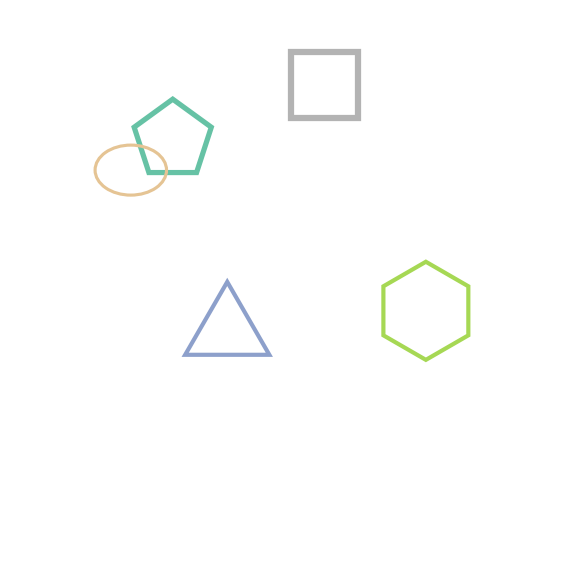[{"shape": "pentagon", "thickness": 2.5, "radius": 0.35, "center": [0.299, 0.757]}, {"shape": "triangle", "thickness": 2, "radius": 0.42, "center": [0.394, 0.427]}, {"shape": "hexagon", "thickness": 2, "radius": 0.42, "center": [0.737, 0.461]}, {"shape": "oval", "thickness": 1.5, "radius": 0.31, "center": [0.227, 0.705]}, {"shape": "square", "thickness": 3, "radius": 0.29, "center": [0.562, 0.852]}]